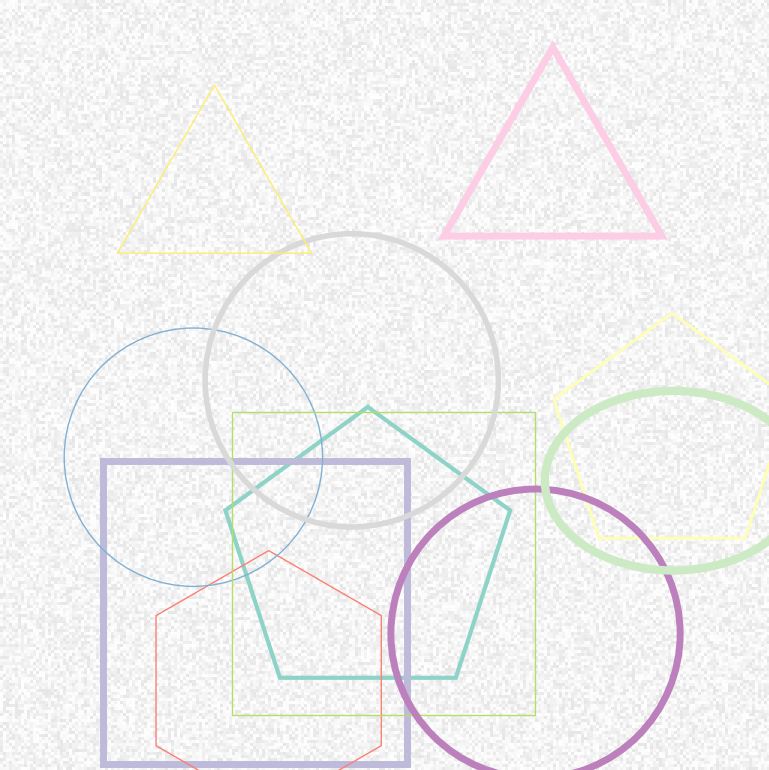[{"shape": "pentagon", "thickness": 1.5, "radius": 0.97, "center": [0.478, 0.277]}, {"shape": "pentagon", "thickness": 1, "radius": 0.81, "center": [0.873, 0.432]}, {"shape": "square", "thickness": 2.5, "radius": 0.99, "center": [0.331, 0.205]}, {"shape": "hexagon", "thickness": 0.5, "radius": 0.84, "center": [0.349, 0.116]}, {"shape": "circle", "thickness": 0.5, "radius": 0.84, "center": [0.251, 0.406]}, {"shape": "square", "thickness": 0.5, "radius": 0.98, "center": [0.498, 0.269]}, {"shape": "triangle", "thickness": 2.5, "radius": 0.82, "center": [0.718, 0.775]}, {"shape": "circle", "thickness": 2, "radius": 0.95, "center": [0.457, 0.506]}, {"shape": "circle", "thickness": 2.5, "radius": 0.94, "center": [0.695, 0.177]}, {"shape": "oval", "thickness": 3, "radius": 0.83, "center": [0.874, 0.376]}, {"shape": "triangle", "thickness": 0.5, "radius": 0.73, "center": [0.278, 0.744]}]